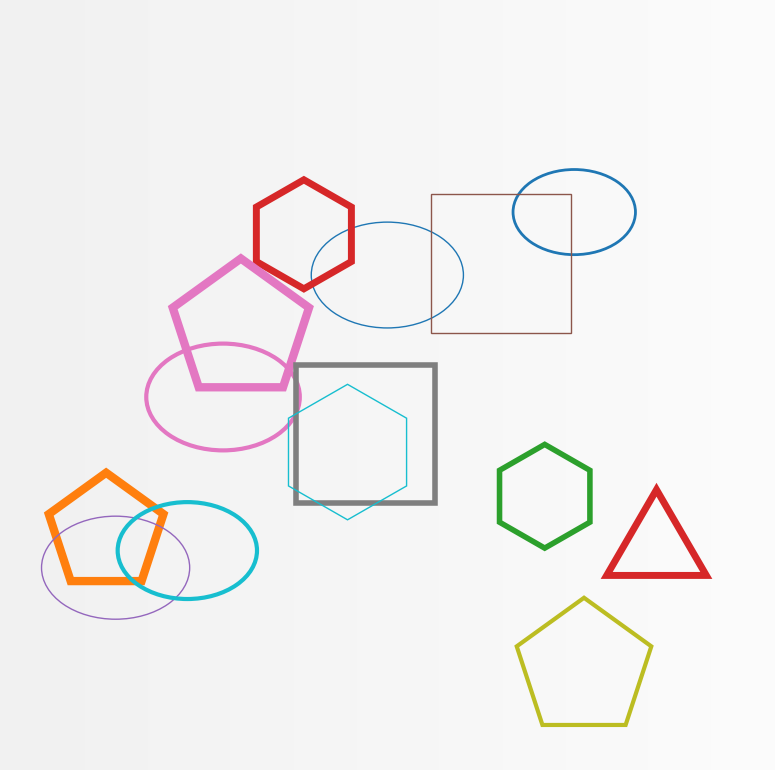[{"shape": "oval", "thickness": 1, "radius": 0.39, "center": [0.741, 0.725]}, {"shape": "oval", "thickness": 0.5, "radius": 0.49, "center": [0.5, 0.643]}, {"shape": "pentagon", "thickness": 3, "radius": 0.39, "center": [0.137, 0.308]}, {"shape": "hexagon", "thickness": 2, "radius": 0.34, "center": [0.703, 0.356]}, {"shape": "hexagon", "thickness": 2.5, "radius": 0.35, "center": [0.392, 0.696]}, {"shape": "triangle", "thickness": 2.5, "radius": 0.37, "center": [0.847, 0.29]}, {"shape": "oval", "thickness": 0.5, "radius": 0.48, "center": [0.149, 0.263]}, {"shape": "square", "thickness": 0.5, "radius": 0.45, "center": [0.647, 0.658]}, {"shape": "pentagon", "thickness": 3, "radius": 0.46, "center": [0.311, 0.572]}, {"shape": "oval", "thickness": 1.5, "radius": 0.5, "center": [0.288, 0.484]}, {"shape": "square", "thickness": 2, "radius": 0.45, "center": [0.472, 0.437]}, {"shape": "pentagon", "thickness": 1.5, "radius": 0.46, "center": [0.754, 0.132]}, {"shape": "hexagon", "thickness": 0.5, "radius": 0.44, "center": [0.448, 0.413]}, {"shape": "oval", "thickness": 1.5, "radius": 0.45, "center": [0.242, 0.285]}]